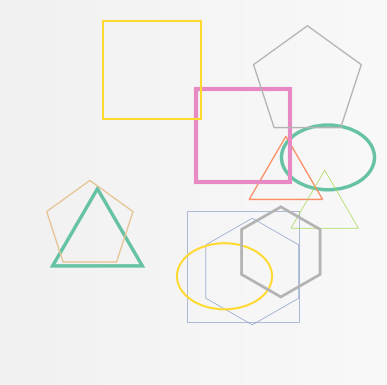[{"shape": "triangle", "thickness": 2.5, "radius": 0.67, "center": [0.251, 0.376]}, {"shape": "oval", "thickness": 2.5, "radius": 0.6, "center": [0.846, 0.591]}, {"shape": "triangle", "thickness": 1, "radius": 0.55, "center": [0.738, 0.537]}, {"shape": "square", "thickness": 0.5, "radius": 0.73, "center": [0.627, 0.308]}, {"shape": "hexagon", "thickness": 0.5, "radius": 0.69, "center": [0.651, 0.295]}, {"shape": "square", "thickness": 3, "radius": 0.6, "center": [0.627, 0.648]}, {"shape": "triangle", "thickness": 0.5, "radius": 0.5, "center": [0.838, 0.457]}, {"shape": "square", "thickness": 1.5, "radius": 0.64, "center": [0.392, 0.819]}, {"shape": "oval", "thickness": 1.5, "radius": 0.61, "center": [0.579, 0.282]}, {"shape": "pentagon", "thickness": 1, "radius": 0.59, "center": [0.232, 0.414]}, {"shape": "pentagon", "thickness": 1, "radius": 0.73, "center": [0.793, 0.787]}, {"shape": "hexagon", "thickness": 2, "radius": 0.58, "center": [0.725, 0.346]}]